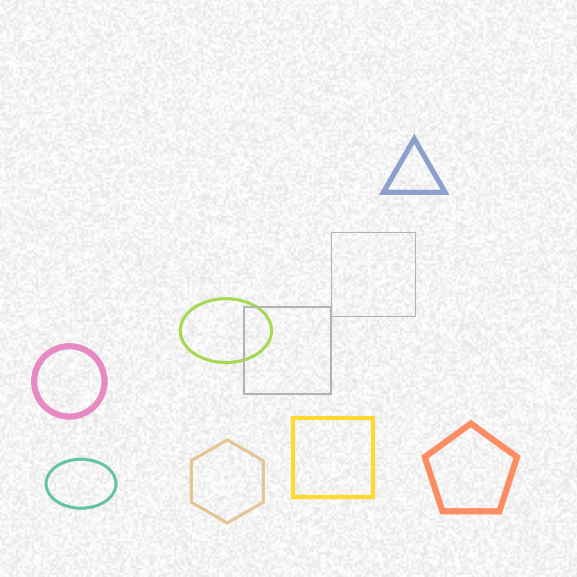[{"shape": "oval", "thickness": 1.5, "radius": 0.3, "center": [0.14, 0.162]}, {"shape": "pentagon", "thickness": 3, "radius": 0.42, "center": [0.815, 0.182]}, {"shape": "triangle", "thickness": 2.5, "radius": 0.31, "center": [0.717, 0.697]}, {"shape": "circle", "thickness": 3, "radius": 0.3, "center": [0.12, 0.339]}, {"shape": "oval", "thickness": 1.5, "radius": 0.4, "center": [0.391, 0.427]}, {"shape": "square", "thickness": 2, "radius": 0.35, "center": [0.577, 0.207]}, {"shape": "hexagon", "thickness": 1.5, "radius": 0.36, "center": [0.394, 0.165]}, {"shape": "square", "thickness": 1, "radius": 0.38, "center": [0.498, 0.392]}, {"shape": "square", "thickness": 0.5, "radius": 0.36, "center": [0.647, 0.524]}]